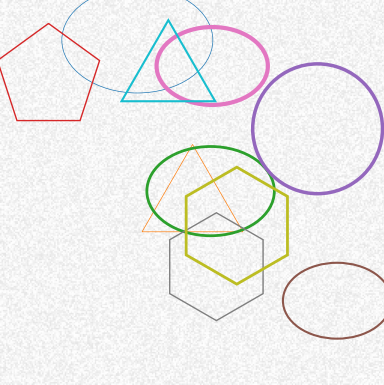[{"shape": "oval", "thickness": 0.5, "radius": 0.98, "center": [0.357, 0.896]}, {"shape": "triangle", "thickness": 0.5, "radius": 0.76, "center": [0.5, 0.474]}, {"shape": "oval", "thickness": 2, "radius": 0.83, "center": [0.547, 0.504]}, {"shape": "pentagon", "thickness": 1, "radius": 0.7, "center": [0.126, 0.8]}, {"shape": "circle", "thickness": 2.5, "radius": 0.84, "center": [0.825, 0.666]}, {"shape": "oval", "thickness": 1.5, "radius": 0.7, "center": [0.876, 0.219]}, {"shape": "oval", "thickness": 3, "radius": 0.72, "center": [0.551, 0.829]}, {"shape": "hexagon", "thickness": 1, "radius": 0.7, "center": [0.562, 0.307]}, {"shape": "hexagon", "thickness": 2, "radius": 0.76, "center": [0.615, 0.414]}, {"shape": "triangle", "thickness": 1.5, "radius": 0.7, "center": [0.437, 0.807]}]